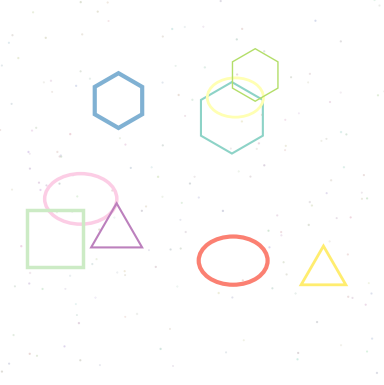[{"shape": "hexagon", "thickness": 1.5, "radius": 0.46, "center": [0.602, 0.694]}, {"shape": "oval", "thickness": 2, "radius": 0.36, "center": [0.611, 0.747]}, {"shape": "oval", "thickness": 3, "radius": 0.45, "center": [0.606, 0.323]}, {"shape": "hexagon", "thickness": 3, "radius": 0.36, "center": [0.308, 0.739]}, {"shape": "hexagon", "thickness": 1, "radius": 0.34, "center": [0.663, 0.805]}, {"shape": "oval", "thickness": 2.5, "radius": 0.47, "center": [0.21, 0.483]}, {"shape": "triangle", "thickness": 1.5, "radius": 0.38, "center": [0.303, 0.396]}, {"shape": "square", "thickness": 2.5, "radius": 0.37, "center": [0.143, 0.381]}, {"shape": "triangle", "thickness": 2, "radius": 0.34, "center": [0.84, 0.294]}]